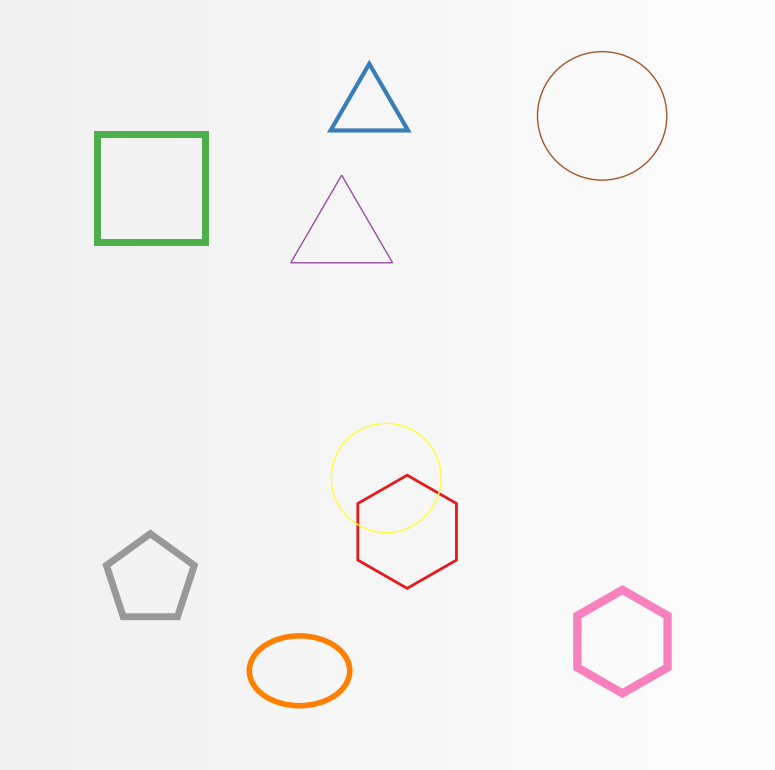[{"shape": "hexagon", "thickness": 1, "radius": 0.37, "center": [0.525, 0.309]}, {"shape": "triangle", "thickness": 1.5, "radius": 0.29, "center": [0.477, 0.859]}, {"shape": "square", "thickness": 2.5, "radius": 0.35, "center": [0.195, 0.756]}, {"shape": "triangle", "thickness": 0.5, "radius": 0.38, "center": [0.441, 0.697]}, {"shape": "oval", "thickness": 2, "radius": 0.32, "center": [0.387, 0.129]}, {"shape": "circle", "thickness": 0.5, "radius": 0.35, "center": [0.498, 0.379]}, {"shape": "circle", "thickness": 0.5, "radius": 0.42, "center": [0.777, 0.85]}, {"shape": "hexagon", "thickness": 3, "radius": 0.34, "center": [0.803, 0.167]}, {"shape": "pentagon", "thickness": 2.5, "radius": 0.3, "center": [0.194, 0.247]}]